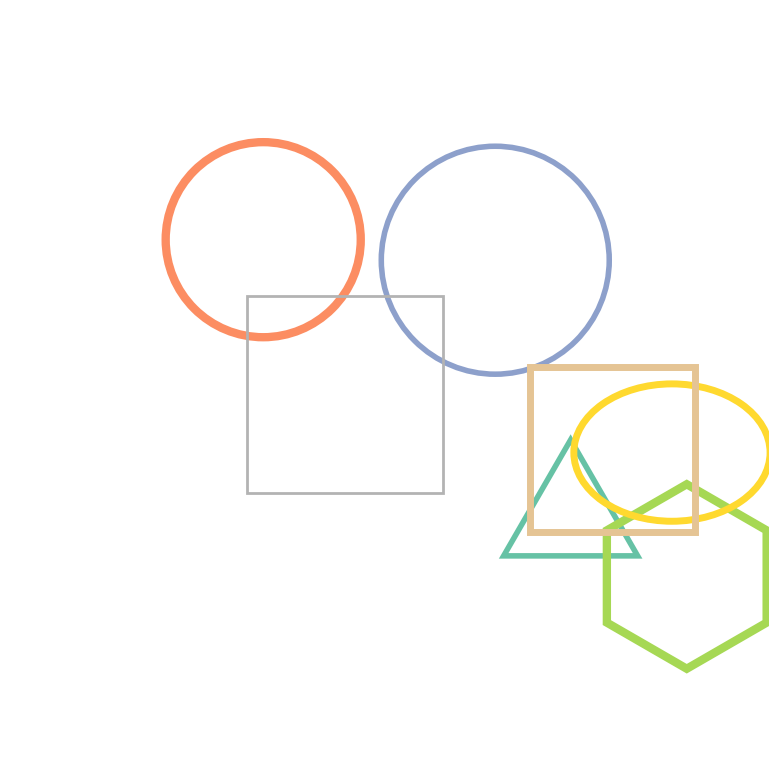[{"shape": "triangle", "thickness": 2, "radius": 0.5, "center": [0.741, 0.328]}, {"shape": "circle", "thickness": 3, "radius": 0.63, "center": [0.342, 0.689]}, {"shape": "circle", "thickness": 2, "radius": 0.74, "center": [0.643, 0.662]}, {"shape": "hexagon", "thickness": 3, "radius": 0.6, "center": [0.892, 0.251]}, {"shape": "oval", "thickness": 2.5, "radius": 0.64, "center": [0.873, 0.412]}, {"shape": "square", "thickness": 2.5, "radius": 0.54, "center": [0.796, 0.416]}, {"shape": "square", "thickness": 1, "radius": 0.64, "center": [0.447, 0.488]}]